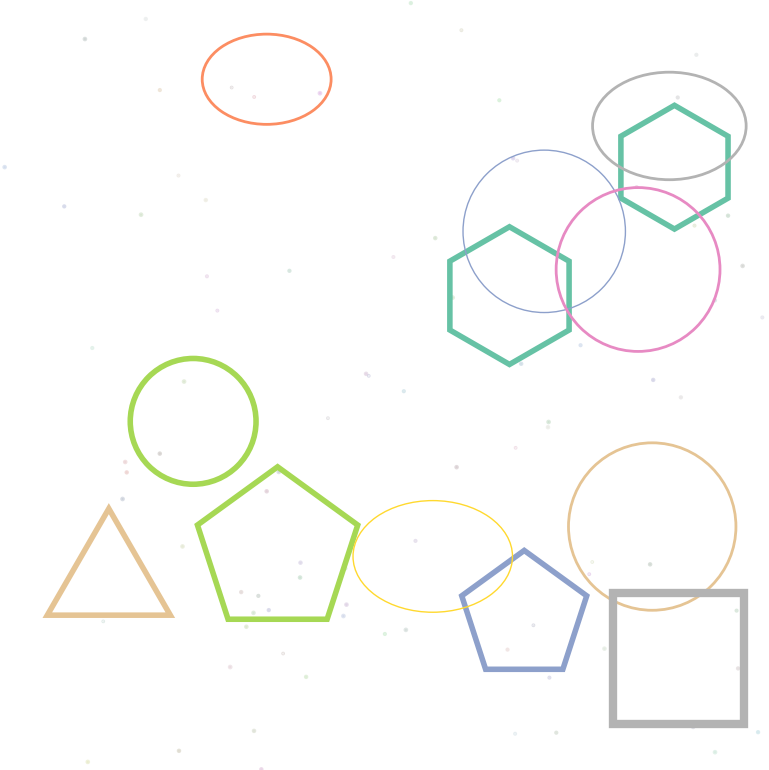[{"shape": "hexagon", "thickness": 2, "radius": 0.4, "center": [0.876, 0.783]}, {"shape": "hexagon", "thickness": 2, "radius": 0.45, "center": [0.662, 0.616]}, {"shape": "oval", "thickness": 1, "radius": 0.42, "center": [0.346, 0.897]}, {"shape": "circle", "thickness": 0.5, "radius": 0.53, "center": [0.707, 0.7]}, {"shape": "pentagon", "thickness": 2, "radius": 0.43, "center": [0.681, 0.2]}, {"shape": "circle", "thickness": 1, "radius": 0.53, "center": [0.829, 0.65]}, {"shape": "circle", "thickness": 2, "radius": 0.41, "center": [0.251, 0.453]}, {"shape": "pentagon", "thickness": 2, "radius": 0.55, "center": [0.361, 0.284]}, {"shape": "oval", "thickness": 0.5, "radius": 0.52, "center": [0.562, 0.277]}, {"shape": "triangle", "thickness": 2, "radius": 0.46, "center": [0.141, 0.247]}, {"shape": "circle", "thickness": 1, "radius": 0.54, "center": [0.847, 0.316]}, {"shape": "square", "thickness": 3, "radius": 0.42, "center": [0.881, 0.145]}, {"shape": "oval", "thickness": 1, "radius": 0.5, "center": [0.869, 0.836]}]